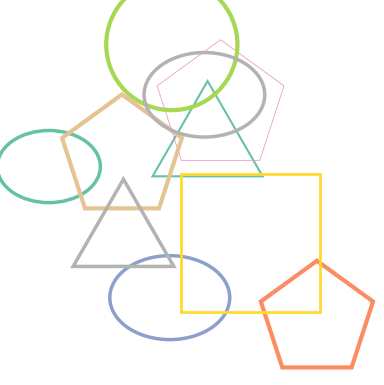[{"shape": "triangle", "thickness": 1.5, "radius": 0.82, "center": [0.539, 0.625]}, {"shape": "oval", "thickness": 2.5, "radius": 0.67, "center": [0.127, 0.567]}, {"shape": "pentagon", "thickness": 3, "radius": 0.77, "center": [0.823, 0.17]}, {"shape": "oval", "thickness": 2.5, "radius": 0.78, "center": [0.441, 0.227]}, {"shape": "pentagon", "thickness": 0.5, "radius": 0.87, "center": [0.573, 0.723]}, {"shape": "circle", "thickness": 3, "radius": 0.85, "center": [0.446, 0.884]}, {"shape": "square", "thickness": 2, "radius": 0.9, "center": [0.651, 0.369]}, {"shape": "pentagon", "thickness": 3, "radius": 0.82, "center": [0.317, 0.591]}, {"shape": "oval", "thickness": 2.5, "radius": 0.78, "center": [0.531, 0.754]}, {"shape": "triangle", "thickness": 2.5, "radius": 0.75, "center": [0.321, 0.383]}]